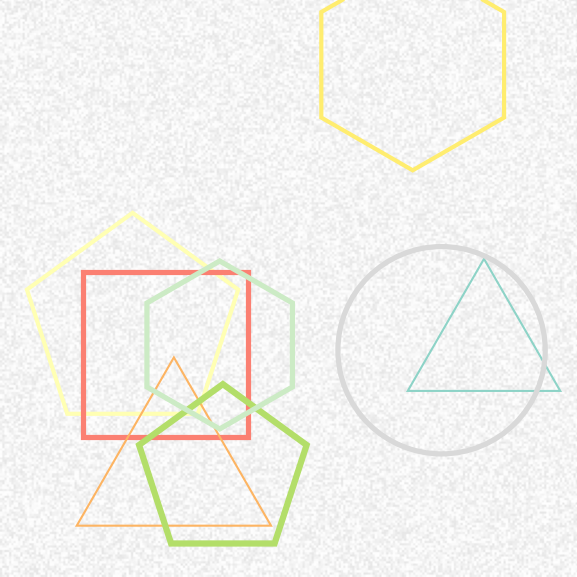[{"shape": "triangle", "thickness": 1, "radius": 0.76, "center": [0.838, 0.398]}, {"shape": "pentagon", "thickness": 2, "radius": 0.96, "center": [0.23, 0.438]}, {"shape": "square", "thickness": 2.5, "radius": 0.71, "center": [0.286, 0.386]}, {"shape": "triangle", "thickness": 1, "radius": 0.97, "center": [0.301, 0.186]}, {"shape": "pentagon", "thickness": 3, "radius": 0.76, "center": [0.386, 0.181]}, {"shape": "circle", "thickness": 2.5, "radius": 0.9, "center": [0.765, 0.393]}, {"shape": "hexagon", "thickness": 2.5, "radius": 0.73, "center": [0.38, 0.402]}, {"shape": "hexagon", "thickness": 2, "radius": 0.91, "center": [0.715, 0.887]}]